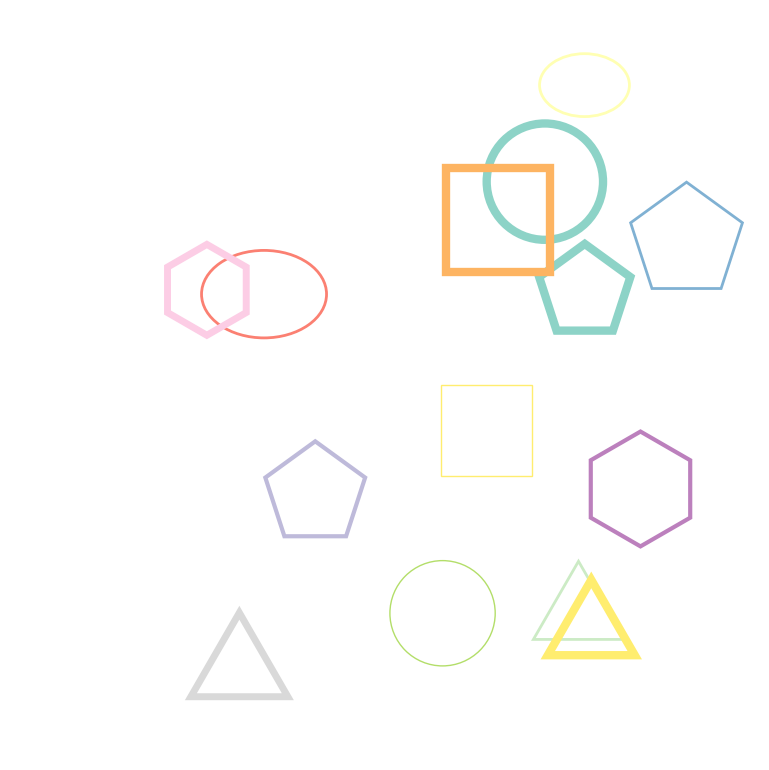[{"shape": "pentagon", "thickness": 3, "radius": 0.31, "center": [0.759, 0.621]}, {"shape": "circle", "thickness": 3, "radius": 0.38, "center": [0.708, 0.764]}, {"shape": "oval", "thickness": 1, "radius": 0.29, "center": [0.759, 0.889]}, {"shape": "pentagon", "thickness": 1.5, "radius": 0.34, "center": [0.409, 0.359]}, {"shape": "oval", "thickness": 1, "radius": 0.41, "center": [0.343, 0.618]}, {"shape": "pentagon", "thickness": 1, "radius": 0.38, "center": [0.892, 0.687]}, {"shape": "square", "thickness": 3, "radius": 0.34, "center": [0.646, 0.715]}, {"shape": "circle", "thickness": 0.5, "radius": 0.34, "center": [0.575, 0.204]}, {"shape": "hexagon", "thickness": 2.5, "radius": 0.3, "center": [0.269, 0.624]}, {"shape": "triangle", "thickness": 2.5, "radius": 0.36, "center": [0.311, 0.132]}, {"shape": "hexagon", "thickness": 1.5, "radius": 0.37, "center": [0.832, 0.365]}, {"shape": "triangle", "thickness": 1, "radius": 0.34, "center": [0.751, 0.203]}, {"shape": "triangle", "thickness": 3, "radius": 0.33, "center": [0.768, 0.182]}, {"shape": "square", "thickness": 0.5, "radius": 0.29, "center": [0.632, 0.441]}]